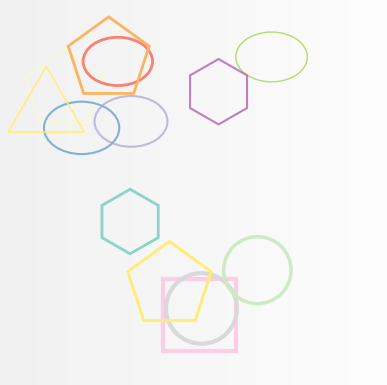[{"shape": "hexagon", "thickness": 2, "radius": 0.42, "center": [0.336, 0.425]}, {"shape": "pentagon", "thickness": 0.5, "radius": 0.53, "center": [0.166, 0.768]}, {"shape": "oval", "thickness": 1.5, "radius": 0.47, "center": [0.338, 0.685]}, {"shape": "oval", "thickness": 2, "radius": 0.45, "center": [0.304, 0.84]}, {"shape": "oval", "thickness": 1.5, "radius": 0.49, "center": [0.211, 0.668]}, {"shape": "pentagon", "thickness": 2, "radius": 0.55, "center": [0.28, 0.846]}, {"shape": "oval", "thickness": 1, "radius": 0.46, "center": [0.701, 0.852]}, {"shape": "square", "thickness": 3, "radius": 0.47, "center": [0.515, 0.181]}, {"shape": "circle", "thickness": 3, "radius": 0.46, "center": [0.52, 0.199]}, {"shape": "hexagon", "thickness": 1.5, "radius": 0.42, "center": [0.564, 0.762]}, {"shape": "circle", "thickness": 2.5, "radius": 0.44, "center": [0.664, 0.298]}, {"shape": "triangle", "thickness": 1, "radius": 0.57, "center": [0.119, 0.714]}, {"shape": "pentagon", "thickness": 2, "radius": 0.57, "center": [0.437, 0.259]}]